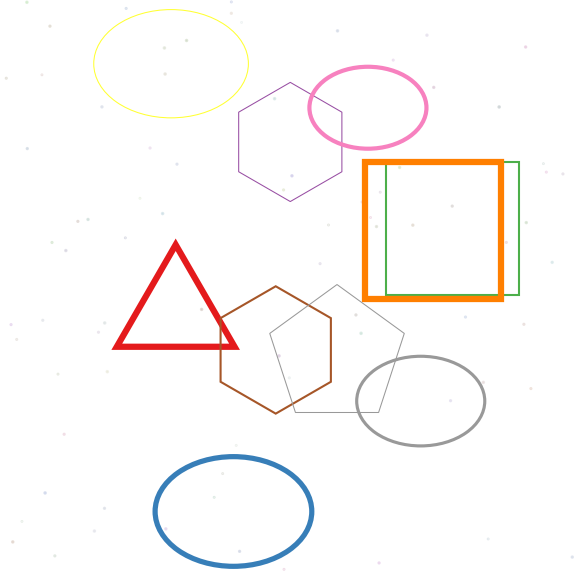[{"shape": "triangle", "thickness": 3, "radius": 0.59, "center": [0.304, 0.458]}, {"shape": "oval", "thickness": 2.5, "radius": 0.68, "center": [0.404, 0.113]}, {"shape": "square", "thickness": 1, "radius": 0.58, "center": [0.783, 0.604]}, {"shape": "hexagon", "thickness": 0.5, "radius": 0.52, "center": [0.503, 0.753]}, {"shape": "square", "thickness": 3, "radius": 0.59, "center": [0.75, 0.6]}, {"shape": "oval", "thickness": 0.5, "radius": 0.67, "center": [0.296, 0.889]}, {"shape": "hexagon", "thickness": 1, "radius": 0.55, "center": [0.477, 0.393]}, {"shape": "oval", "thickness": 2, "radius": 0.51, "center": [0.637, 0.813]}, {"shape": "pentagon", "thickness": 0.5, "radius": 0.61, "center": [0.584, 0.384]}, {"shape": "oval", "thickness": 1.5, "radius": 0.55, "center": [0.729, 0.305]}]